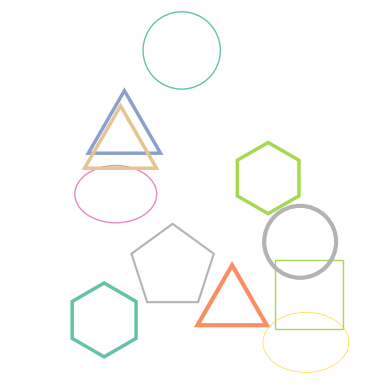[{"shape": "hexagon", "thickness": 2.5, "radius": 0.48, "center": [0.27, 0.169]}, {"shape": "circle", "thickness": 1, "radius": 0.5, "center": [0.472, 0.869]}, {"shape": "triangle", "thickness": 3, "radius": 0.52, "center": [0.603, 0.207]}, {"shape": "triangle", "thickness": 2.5, "radius": 0.54, "center": [0.323, 0.656]}, {"shape": "oval", "thickness": 1, "radius": 0.53, "center": [0.301, 0.496]}, {"shape": "hexagon", "thickness": 2.5, "radius": 0.46, "center": [0.696, 0.537]}, {"shape": "square", "thickness": 1, "radius": 0.44, "center": [0.803, 0.235]}, {"shape": "oval", "thickness": 0.5, "radius": 0.56, "center": [0.794, 0.111]}, {"shape": "triangle", "thickness": 2.5, "radius": 0.54, "center": [0.313, 0.617]}, {"shape": "circle", "thickness": 3, "radius": 0.47, "center": [0.78, 0.372]}, {"shape": "pentagon", "thickness": 1.5, "radius": 0.56, "center": [0.448, 0.306]}]